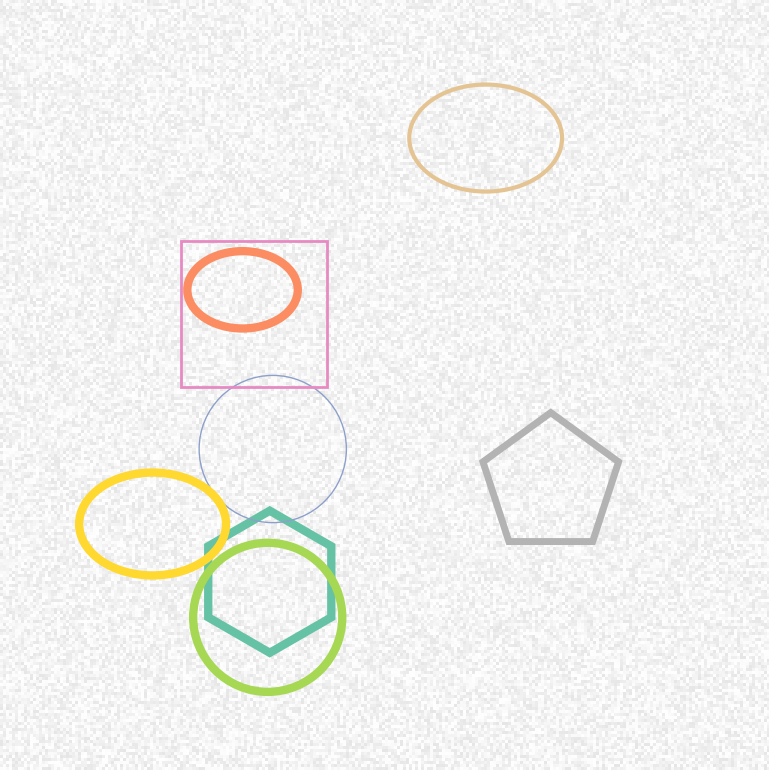[{"shape": "hexagon", "thickness": 3, "radius": 0.46, "center": [0.35, 0.244]}, {"shape": "oval", "thickness": 3, "radius": 0.36, "center": [0.315, 0.624]}, {"shape": "circle", "thickness": 0.5, "radius": 0.48, "center": [0.354, 0.417]}, {"shape": "square", "thickness": 1, "radius": 0.47, "center": [0.33, 0.593]}, {"shape": "circle", "thickness": 3, "radius": 0.48, "center": [0.348, 0.198]}, {"shape": "oval", "thickness": 3, "radius": 0.48, "center": [0.198, 0.319]}, {"shape": "oval", "thickness": 1.5, "radius": 0.5, "center": [0.631, 0.821]}, {"shape": "pentagon", "thickness": 2.5, "radius": 0.46, "center": [0.715, 0.372]}]